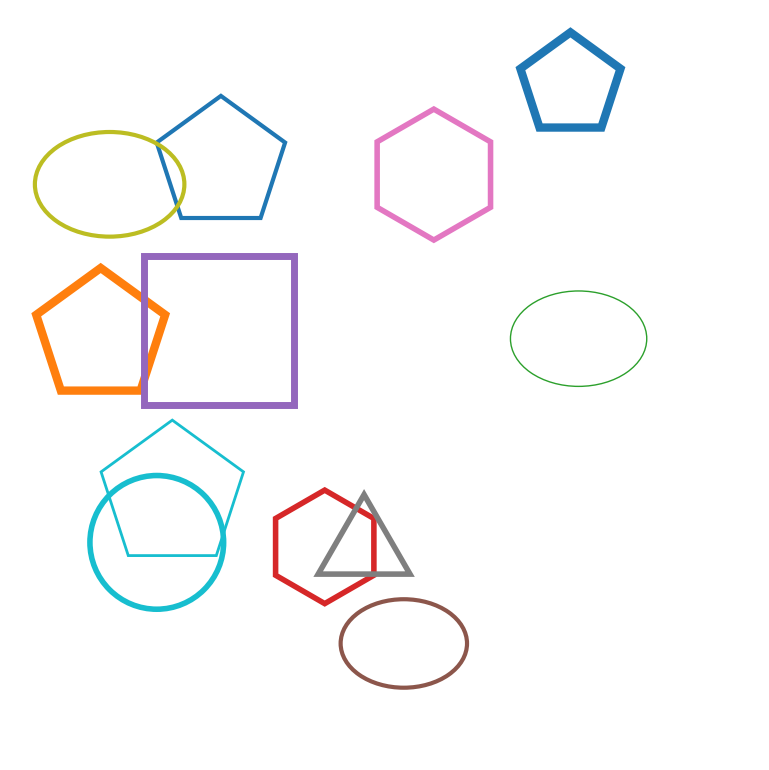[{"shape": "pentagon", "thickness": 1.5, "radius": 0.44, "center": [0.287, 0.788]}, {"shape": "pentagon", "thickness": 3, "radius": 0.34, "center": [0.741, 0.89]}, {"shape": "pentagon", "thickness": 3, "radius": 0.44, "center": [0.131, 0.564]}, {"shape": "oval", "thickness": 0.5, "radius": 0.44, "center": [0.751, 0.56]}, {"shape": "hexagon", "thickness": 2, "radius": 0.37, "center": [0.422, 0.29]}, {"shape": "square", "thickness": 2.5, "radius": 0.48, "center": [0.284, 0.571]}, {"shape": "oval", "thickness": 1.5, "radius": 0.41, "center": [0.524, 0.164]}, {"shape": "hexagon", "thickness": 2, "radius": 0.43, "center": [0.563, 0.773]}, {"shape": "triangle", "thickness": 2, "radius": 0.34, "center": [0.473, 0.289]}, {"shape": "oval", "thickness": 1.5, "radius": 0.49, "center": [0.142, 0.761]}, {"shape": "pentagon", "thickness": 1, "radius": 0.49, "center": [0.224, 0.357]}, {"shape": "circle", "thickness": 2, "radius": 0.43, "center": [0.204, 0.296]}]